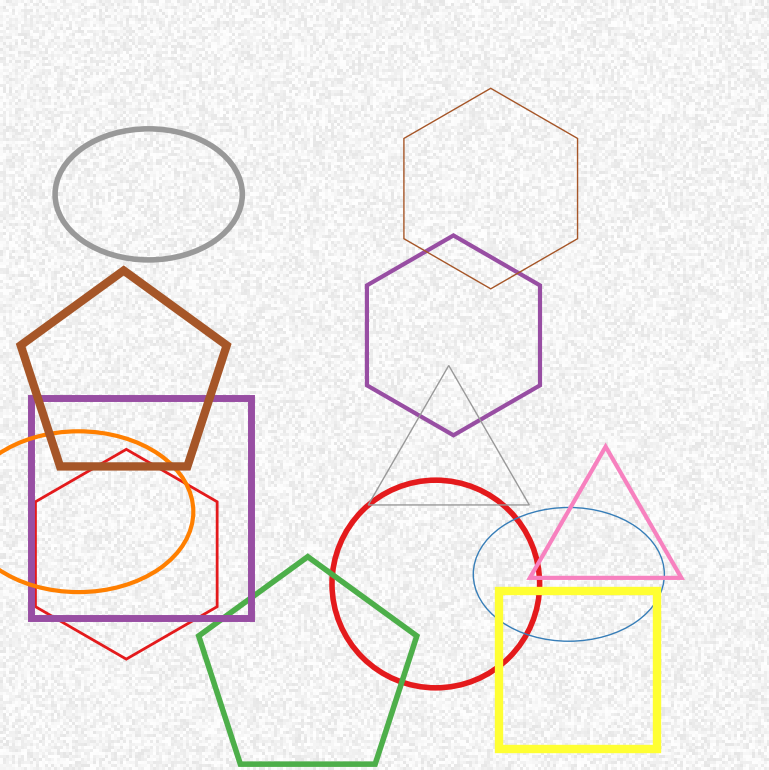[{"shape": "hexagon", "thickness": 1, "radius": 0.68, "center": [0.164, 0.28]}, {"shape": "circle", "thickness": 2, "radius": 0.67, "center": [0.566, 0.242]}, {"shape": "oval", "thickness": 0.5, "radius": 0.62, "center": [0.739, 0.254]}, {"shape": "pentagon", "thickness": 2, "radius": 0.74, "center": [0.4, 0.128]}, {"shape": "hexagon", "thickness": 1.5, "radius": 0.65, "center": [0.589, 0.564]}, {"shape": "square", "thickness": 2.5, "radius": 0.71, "center": [0.184, 0.34]}, {"shape": "oval", "thickness": 1.5, "radius": 0.75, "center": [0.102, 0.335]}, {"shape": "square", "thickness": 3, "radius": 0.51, "center": [0.751, 0.13]}, {"shape": "pentagon", "thickness": 3, "radius": 0.7, "center": [0.161, 0.508]}, {"shape": "hexagon", "thickness": 0.5, "radius": 0.65, "center": [0.637, 0.755]}, {"shape": "triangle", "thickness": 1.5, "radius": 0.57, "center": [0.787, 0.306]}, {"shape": "triangle", "thickness": 0.5, "radius": 0.6, "center": [0.583, 0.405]}, {"shape": "oval", "thickness": 2, "radius": 0.61, "center": [0.193, 0.748]}]